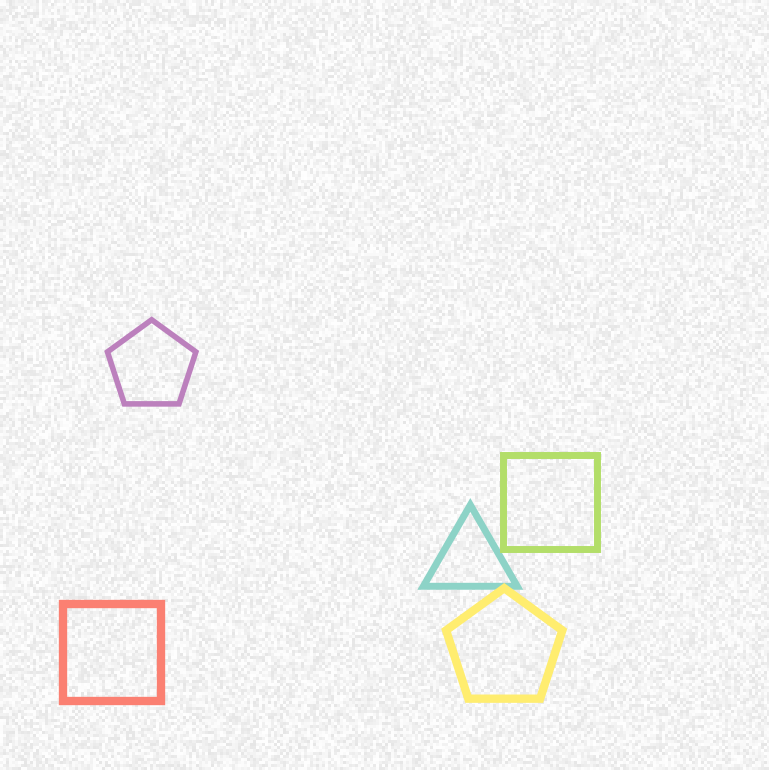[{"shape": "triangle", "thickness": 2.5, "radius": 0.35, "center": [0.611, 0.274]}, {"shape": "square", "thickness": 3, "radius": 0.32, "center": [0.145, 0.152]}, {"shape": "square", "thickness": 2.5, "radius": 0.3, "center": [0.714, 0.348]}, {"shape": "pentagon", "thickness": 2, "radius": 0.3, "center": [0.197, 0.524]}, {"shape": "pentagon", "thickness": 3, "radius": 0.4, "center": [0.655, 0.157]}]